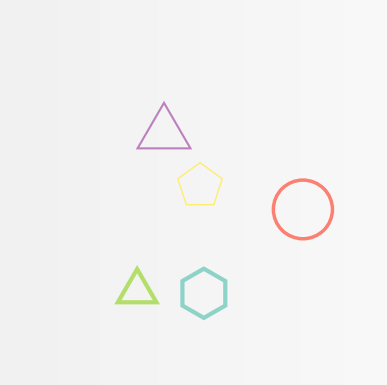[{"shape": "hexagon", "thickness": 3, "radius": 0.32, "center": [0.526, 0.238]}, {"shape": "circle", "thickness": 2.5, "radius": 0.38, "center": [0.782, 0.456]}, {"shape": "triangle", "thickness": 3, "radius": 0.29, "center": [0.354, 0.244]}, {"shape": "triangle", "thickness": 1.5, "radius": 0.39, "center": [0.423, 0.654]}, {"shape": "pentagon", "thickness": 1, "radius": 0.3, "center": [0.516, 0.517]}]